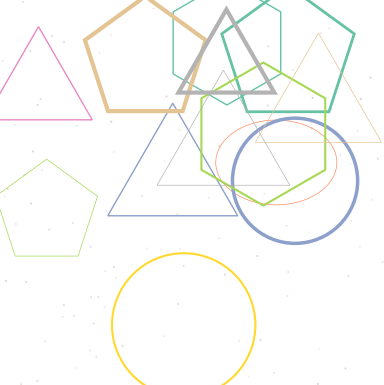[{"shape": "hexagon", "thickness": 1, "radius": 0.81, "center": [0.589, 0.889]}, {"shape": "pentagon", "thickness": 2, "radius": 0.9, "center": [0.748, 0.856]}, {"shape": "oval", "thickness": 0.5, "radius": 0.79, "center": [0.718, 0.578]}, {"shape": "circle", "thickness": 2.5, "radius": 0.81, "center": [0.766, 0.53]}, {"shape": "triangle", "thickness": 1, "radius": 0.97, "center": [0.449, 0.537]}, {"shape": "triangle", "thickness": 1, "radius": 0.81, "center": [0.1, 0.769]}, {"shape": "hexagon", "thickness": 1.5, "radius": 0.93, "center": [0.684, 0.652]}, {"shape": "pentagon", "thickness": 0.5, "radius": 0.7, "center": [0.121, 0.447]}, {"shape": "circle", "thickness": 1.5, "radius": 0.93, "center": [0.477, 0.156]}, {"shape": "pentagon", "thickness": 3, "radius": 0.82, "center": [0.377, 0.845]}, {"shape": "triangle", "thickness": 0.5, "radius": 0.95, "center": [0.827, 0.725]}, {"shape": "triangle", "thickness": 3, "radius": 0.72, "center": [0.588, 0.831]}, {"shape": "triangle", "thickness": 0.5, "radius": 1.0, "center": [0.58, 0.618]}]